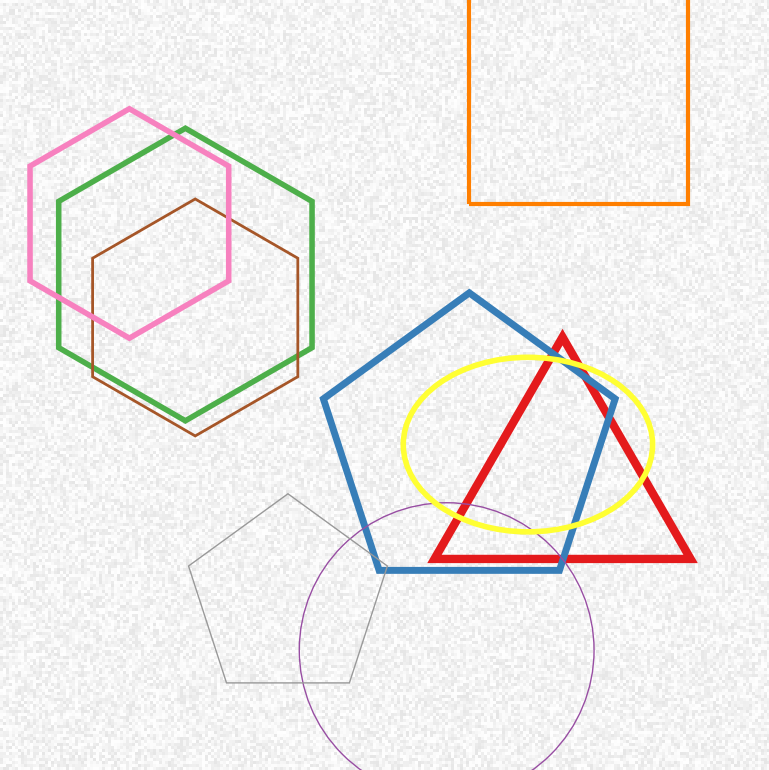[{"shape": "triangle", "thickness": 3, "radius": 0.96, "center": [0.731, 0.37]}, {"shape": "pentagon", "thickness": 2.5, "radius": 1.0, "center": [0.609, 0.42]}, {"shape": "hexagon", "thickness": 2, "radius": 0.95, "center": [0.241, 0.643]}, {"shape": "circle", "thickness": 0.5, "radius": 0.96, "center": [0.58, 0.156]}, {"shape": "square", "thickness": 1.5, "radius": 0.71, "center": [0.751, 0.878]}, {"shape": "oval", "thickness": 2, "radius": 0.81, "center": [0.686, 0.423]}, {"shape": "hexagon", "thickness": 1, "radius": 0.77, "center": [0.254, 0.588]}, {"shape": "hexagon", "thickness": 2, "radius": 0.74, "center": [0.168, 0.71]}, {"shape": "pentagon", "thickness": 0.5, "radius": 0.68, "center": [0.374, 0.223]}]